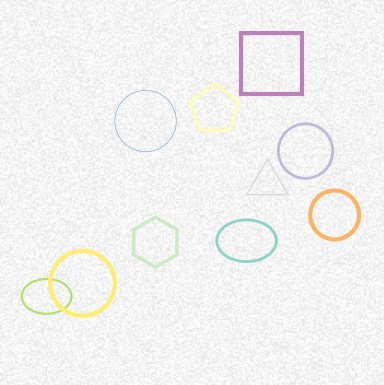[{"shape": "oval", "thickness": 2, "radius": 0.39, "center": [0.64, 0.375]}, {"shape": "pentagon", "thickness": 2, "radius": 0.33, "center": [0.557, 0.716]}, {"shape": "circle", "thickness": 2, "radius": 0.35, "center": [0.794, 0.608]}, {"shape": "circle", "thickness": 0.5, "radius": 0.4, "center": [0.378, 0.686]}, {"shape": "circle", "thickness": 3, "radius": 0.32, "center": [0.869, 0.442]}, {"shape": "oval", "thickness": 1.5, "radius": 0.32, "center": [0.121, 0.23]}, {"shape": "triangle", "thickness": 1, "radius": 0.31, "center": [0.695, 0.525]}, {"shape": "square", "thickness": 3, "radius": 0.4, "center": [0.705, 0.836]}, {"shape": "hexagon", "thickness": 2.5, "radius": 0.32, "center": [0.403, 0.371]}, {"shape": "circle", "thickness": 3, "radius": 0.42, "center": [0.214, 0.264]}]